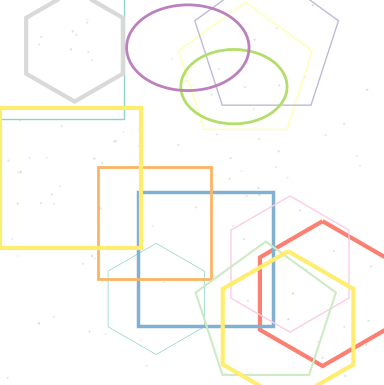[{"shape": "square", "thickness": 1, "radius": 0.93, "center": [0.138, 0.876]}, {"shape": "hexagon", "thickness": 0.5, "radius": 0.72, "center": [0.406, 0.224]}, {"shape": "pentagon", "thickness": 1, "radius": 0.91, "center": [0.637, 0.812]}, {"shape": "pentagon", "thickness": 1, "radius": 0.98, "center": [0.693, 0.885]}, {"shape": "hexagon", "thickness": 3, "radius": 0.94, "center": [0.838, 0.237]}, {"shape": "square", "thickness": 2.5, "radius": 0.87, "center": [0.534, 0.327]}, {"shape": "square", "thickness": 2, "radius": 0.73, "center": [0.401, 0.421]}, {"shape": "oval", "thickness": 2, "radius": 0.69, "center": [0.608, 0.775]}, {"shape": "hexagon", "thickness": 1, "radius": 0.88, "center": [0.753, 0.314]}, {"shape": "hexagon", "thickness": 3, "radius": 0.72, "center": [0.194, 0.881]}, {"shape": "oval", "thickness": 2, "radius": 0.8, "center": [0.488, 0.876]}, {"shape": "pentagon", "thickness": 1.5, "radius": 0.96, "center": [0.69, 0.181]}, {"shape": "hexagon", "thickness": 3, "radius": 0.98, "center": [0.748, 0.152]}, {"shape": "square", "thickness": 3, "radius": 0.91, "center": [0.182, 0.538]}]